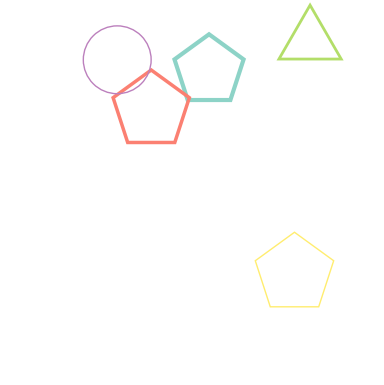[{"shape": "pentagon", "thickness": 3, "radius": 0.47, "center": [0.543, 0.817]}, {"shape": "pentagon", "thickness": 2.5, "radius": 0.52, "center": [0.393, 0.714]}, {"shape": "triangle", "thickness": 2, "radius": 0.47, "center": [0.805, 0.893]}, {"shape": "circle", "thickness": 1, "radius": 0.44, "center": [0.304, 0.845]}, {"shape": "pentagon", "thickness": 1, "radius": 0.54, "center": [0.765, 0.29]}]